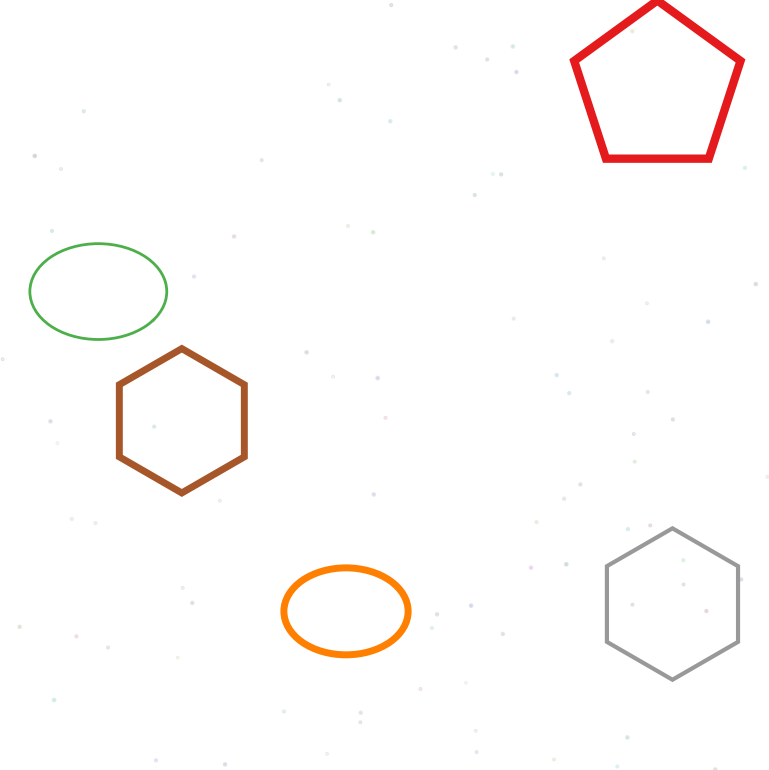[{"shape": "pentagon", "thickness": 3, "radius": 0.57, "center": [0.854, 0.886]}, {"shape": "oval", "thickness": 1, "radius": 0.44, "center": [0.128, 0.621]}, {"shape": "oval", "thickness": 2.5, "radius": 0.4, "center": [0.449, 0.206]}, {"shape": "hexagon", "thickness": 2.5, "radius": 0.47, "center": [0.236, 0.454]}, {"shape": "hexagon", "thickness": 1.5, "radius": 0.49, "center": [0.873, 0.216]}]